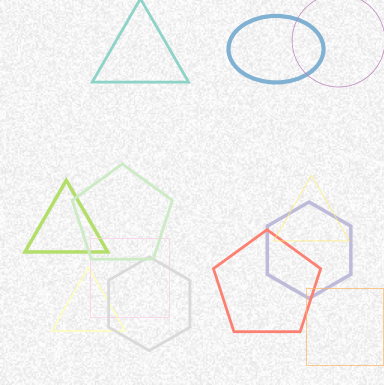[{"shape": "triangle", "thickness": 2, "radius": 0.72, "center": [0.365, 0.859]}, {"shape": "triangle", "thickness": 1, "radius": 0.55, "center": [0.23, 0.195]}, {"shape": "hexagon", "thickness": 2.5, "radius": 0.63, "center": [0.803, 0.35]}, {"shape": "pentagon", "thickness": 2, "radius": 0.73, "center": [0.694, 0.257]}, {"shape": "oval", "thickness": 3, "radius": 0.62, "center": [0.717, 0.872]}, {"shape": "square", "thickness": 0.5, "radius": 0.5, "center": [0.894, 0.152]}, {"shape": "triangle", "thickness": 2.5, "radius": 0.62, "center": [0.172, 0.408]}, {"shape": "square", "thickness": 0.5, "radius": 0.51, "center": [0.337, 0.28]}, {"shape": "hexagon", "thickness": 2, "radius": 0.61, "center": [0.388, 0.211]}, {"shape": "circle", "thickness": 0.5, "radius": 0.6, "center": [0.879, 0.895]}, {"shape": "pentagon", "thickness": 2, "radius": 0.68, "center": [0.318, 0.437]}, {"shape": "triangle", "thickness": 0.5, "radius": 0.57, "center": [0.809, 0.431]}]